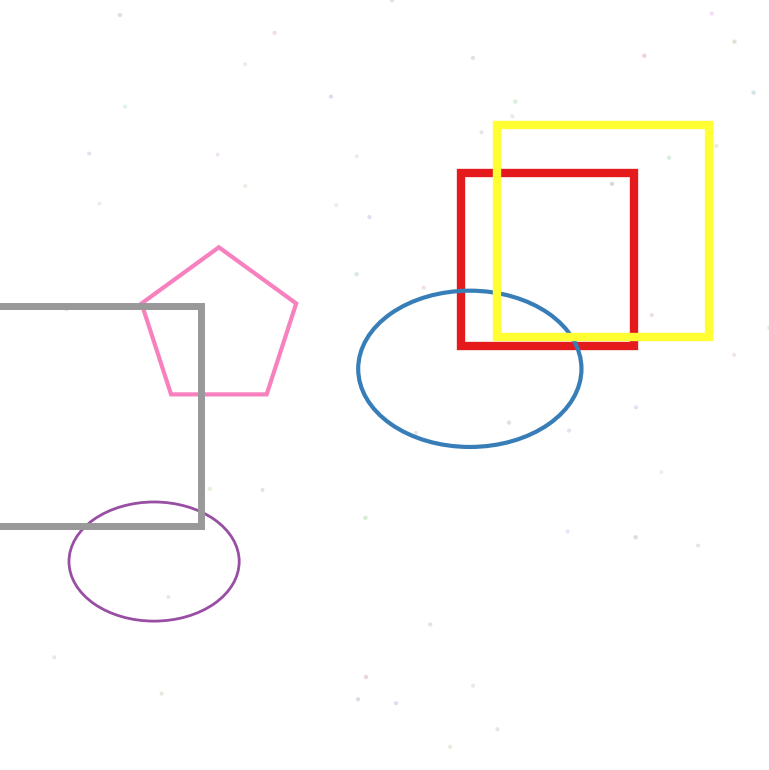[{"shape": "square", "thickness": 3, "radius": 0.56, "center": [0.711, 0.663]}, {"shape": "oval", "thickness": 1.5, "radius": 0.72, "center": [0.61, 0.521]}, {"shape": "oval", "thickness": 1, "radius": 0.55, "center": [0.2, 0.271]}, {"shape": "square", "thickness": 3, "radius": 0.69, "center": [0.783, 0.7]}, {"shape": "pentagon", "thickness": 1.5, "radius": 0.53, "center": [0.284, 0.573]}, {"shape": "square", "thickness": 2.5, "radius": 0.72, "center": [0.118, 0.459]}]